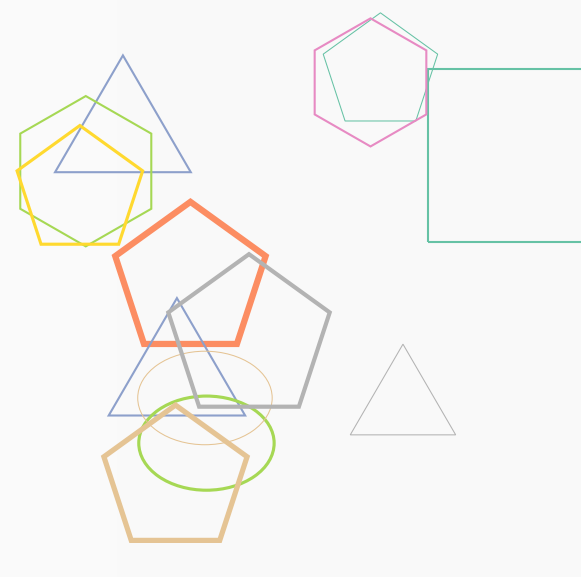[{"shape": "pentagon", "thickness": 0.5, "radius": 0.52, "center": [0.655, 0.873]}, {"shape": "square", "thickness": 1, "radius": 0.75, "center": [0.886, 0.73]}, {"shape": "pentagon", "thickness": 3, "radius": 0.68, "center": [0.328, 0.514]}, {"shape": "triangle", "thickness": 1, "radius": 0.68, "center": [0.304, 0.347]}, {"shape": "triangle", "thickness": 1, "radius": 0.67, "center": [0.211, 0.768]}, {"shape": "hexagon", "thickness": 1, "radius": 0.55, "center": [0.637, 0.856]}, {"shape": "hexagon", "thickness": 1, "radius": 0.65, "center": [0.148, 0.703]}, {"shape": "oval", "thickness": 1.5, "radius": 0.58, "center": [0.355, 0.232]}, {"shape": "pentagon", "thickness": 1.5, "radius": 0.57, "center": [0.137, 0.668]}, {"shape": "pentagon", "thickness": 2.5, "radius": 0.65, "center": [0.302, 0.168]}, {"shape": "oval", "thickness": 0.5, "radius": 0.58, "center": [0.353, 0.31]}, {"shape": "pentagon", "thickness": 2, "radius": 0.73, "center": [0.428, 0.413]}, {"shape": "triangle", "thickness": 0.5, "radius": 0.52, "center": [0.693, 0.298]}]